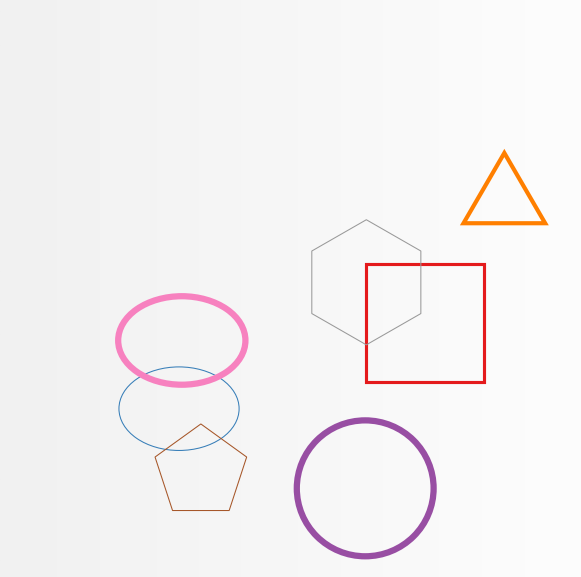[{"shape": "square", "thickness": 1.5, "radius": 0.51, "center": [0.731, 0.439]}, {"shape": "oval", "thickness": 0.5, "radius": 0.52, "center": [0.308, 0.291]}, {"shape": "circle", "thickness": 3, "radius": 0.59, "center": [0.628, 0.154]}, {"shape": "triangle", "thickness": 2, "radius": 0.41, "center": [0.868, 0.653]}, {"shape": "pentagon", "thickness": 0.5, "radius": 0.41, "center": [0.346, 0.182]}, {"shape": "oval", "thickness": 3, "radius": 0.55, "center": [0.313, 0.41]}, {"shape": "hexagon", "thickness": 0.5, "radius": 0.54, "center": [0.63, 0.51]}]